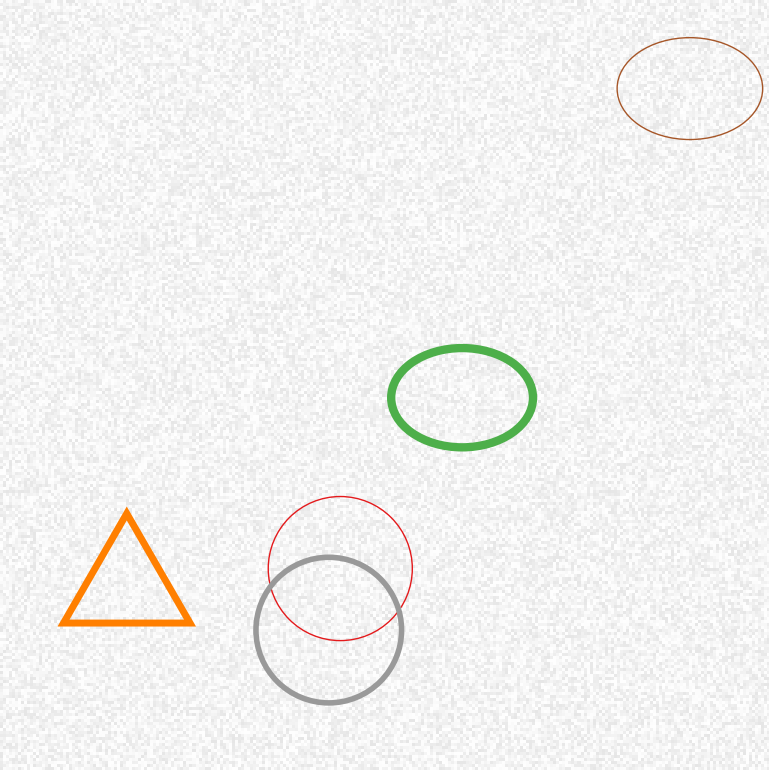[{"shape": "circle", "thickness": 0.5, "radius": 0.47, "center": [0.442, 0.262]}, {"shape": "oval", "thickness": 3, "radius": 0.46, "center": [0.6, 0.484]}, {"shape": "triangle", "thickness": 2.5, "radius": 0.47, "center": [0.165, 0.238]}, {"shape": "oval", "thickness": 0.5, "radius": 0.47, "center": [0.896, 0.885]}, {"shape": "circle", "thickness": 2, "radius": 0.47, "center": [0.427, 0.182]}]